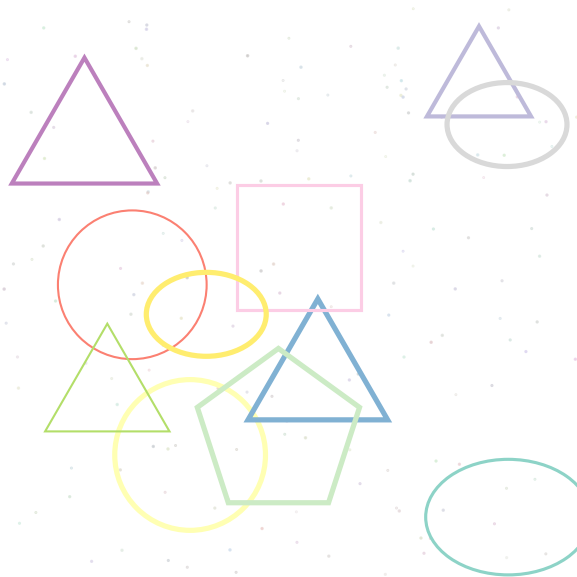[{"shape": "oval", "thickness": 1.5, "radius": 0.71, "center": [0.88, 0.104]}, {"shape": "circle", "thickness": 2.5, "radius": 0.65, "center": [0.329, 0.211]}, {"shape": "triangle", "thickness": 2, "radius": 0.52, "center": [0.829, 0.85]}, {"shape": "circle", "thickness": 1, "radius": 0.64, "center": [0.229, 0.506]}, {"shape": "triangle", "thickness": 2.5, "radius": 0.7, "center": [0.55, 0.342]}, {"shape": "triangle", "thickness": 1, "radius": 0.62, "center": [0.186, 0.314]}, {"shape": "square", "thickness": 1.5, "radius": 0.54, "center": [0.518, 0.57]}, {"shape": "oval", "thickness": 2.5, "radius": 0.52, "center": [0.878, 0.783]}, {"shape": "triangle", "thickness": 2, "radius": 0.73, "center": [0.146, 0.754]}, {"shape": "pentagon", "thickness": 2.5, "radius": 0.74, "center": [0.482, 0.248]}, {"shape": "oval", "thickness": 2.5, "radius": 0.52, "center": [0.357, 0.455]}]